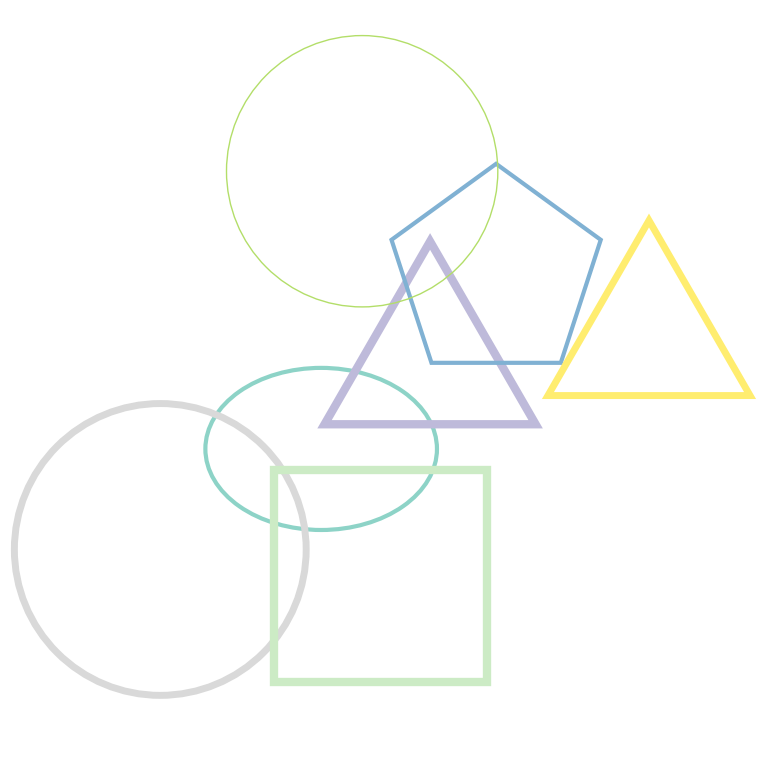[{"shape": "oval", "thickness": 1.5, "radius": 0.75, "center": [0.417, 0.417]}, {"shape": "triangle", "thickness": 3, "radius": 0.79, "center": [0.559, 0.528]}, {"shape": "pentagon", "thickness": 1.5, "radius": 0.71, "center": [0.644, 0.644]}, {"shape": "circle", "thickness": 0.5, "radius": 0.88, "center": [0.47, 0.778]}, {"shape": "circle", "thickness": 2.5, "radius": 0.95, "center": [0.208, 0.286]}, {"shape": "square", "thickness": 3, "radius": 0.69, "center": [0.494, 0.252]}, {"shape": "triangle", "thickness": 2.5, "radius": 0.76, "center": [0.843, 0.562]}]